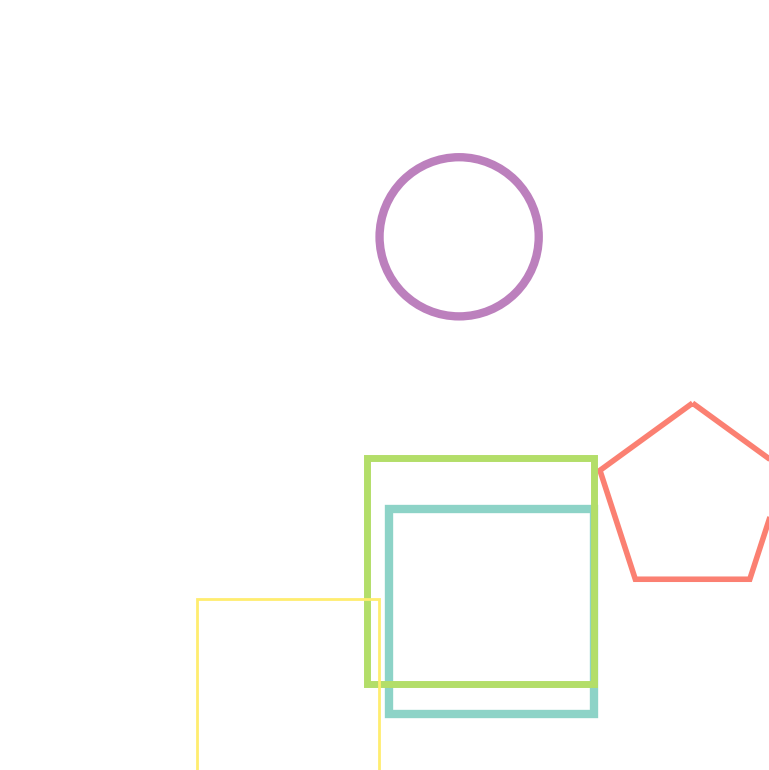[{"shape": "square", "thickness": 3, "radius": 0.66, "center": [0.638, 0.206]}, {"shape": "pentagon", "thickness": 2, "radius": 0.63, "center": [0.899, 0.35]}, {"shape": "square", "thickness": 2.5, "radius": 0.74, "center": [0.624, 0.259]}, {"shape": "circle", "thickness": 3, "radius": 0.52, "center": [0.596, 0.692]}, {"shape": "square", "thickness": 1, "radius": 0.59, "center": [0.374, 0.104]}]